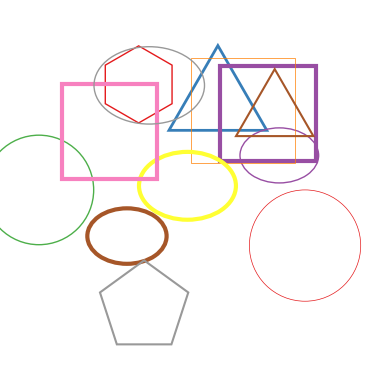[{"shape": "hexagon", "thickness": 1, "radius": 0.5, "center": [0.36, 0.781]}, {"shape": "circle", "thickness": 0.5, "radius": 0.72, "center": [0.792, 0.362]}, {"shape": "triangle", "thickness": 2, "radius": 0.73, "center": [0.566, 0.735]}, {"shape": "circle", "thickness": 1, "radius": 0.71, "center": [0.101, 0.507]}, {"shape": "oval", "thickness": 1, "radius": 0.51, "center": [0.725, 0.596]}, {"shape": "square", "thickness": 3, "radius": 0.62, "center": [0.697, 0.706]}, {"shape": "square", "thickness": 0.5, "radius": 0.68, "center": [0.632, 0.713]}, {"shape": "oval", "thickness": 3, "radius": 0.63, "center": [0.487, 0.517]}, {"shape": "oval", "thickness": 3, "radius": 0.51, "center": [0.33, 0.387]}, {"shape": "triangle", "thickness": 1.5, "radius": 0.58, "center": [0.714, 0.704]}, {"shape": "square", "thickness": 3, "radius": 0.62, "center": [0.284, 0.658]}, {"shape": "oval", "thickness": 1, "radius": 0.72, "center": [0.388, 0.778]}, {"shape": "pentagon", "thickness": 1.5, "radius": 0.6, "center": [0.374, 0.203]}]